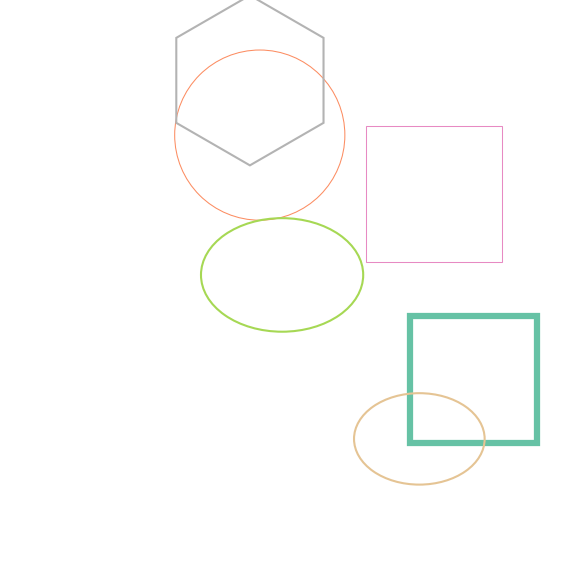[{"shape": "square", "thickness": 3, "radius": 0.55, "center": [0.82, 0.342]}, {"shape": "circle", "thickness": 0.5, "radius": 0.74, "center": [0.45, 0.765]}, {"shape": "square", "thickness": 0.5, "radius": 0.59, "center": [0.752, 0.664]}, {"shape": "oval", "thickness": 1, "radius": 0.7, "center": [0.488, 0.523]}, {"shape": "oval", "thickness": 1, "radius": 0.57, "center": [0.726, 0.239]}, {"shape": "hexagon", "thickness": 1, "radius": 0.74, "center": [0.433, 0.86]}]